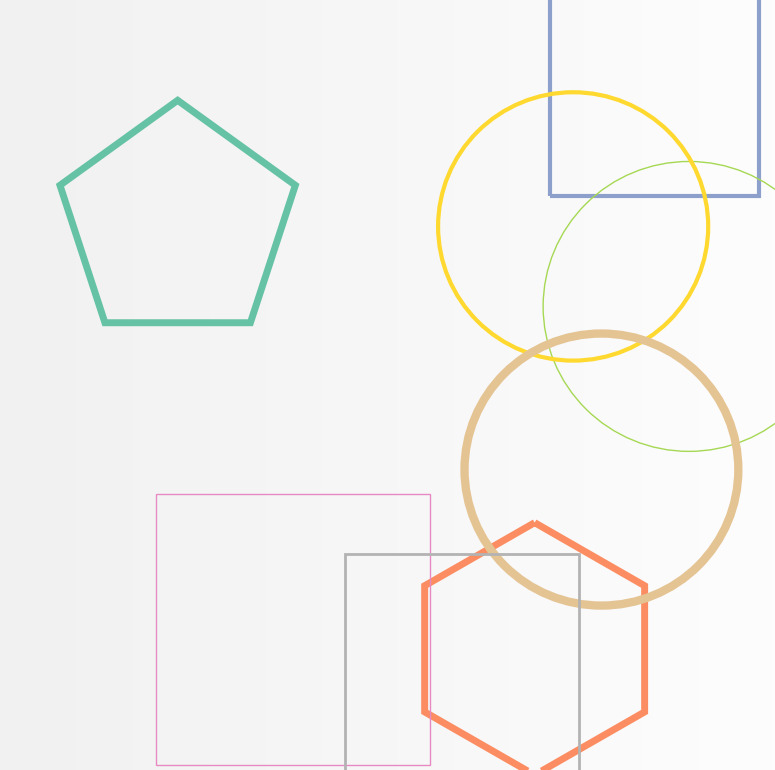[{"shape": "pentagon", "thickness": 2.5, "radius": 0.8, "center": [0.229, 0.71]}, {"shape": "hexagon", "thickness": 2.5, "radius": 0.82, "center": [0.69, 0.157]}, {"shape": "square", "thickness": 1.5, "radius": 0.67, "center": [0.845, 0.88]}, {"shape": "square", "thickness": 0.5, "radius": 0.88, "center": [0.378, 0.183]}, {"shape": "circle", "thickness": 0.5, "radius": 0.94, "center": [0.889, 0.602]}, {"shape": "circle", "thickness": 1.5, "radius": 0.87, "center": [0.74, 0.706]}, {"shape": "circle", "thickness": 3, "radius": 0.88, "center": [0.776, 0.39]}, {"shape": "square", "thickness": 1, "radius": 0.76, "center": [0.596, 0.129]}]